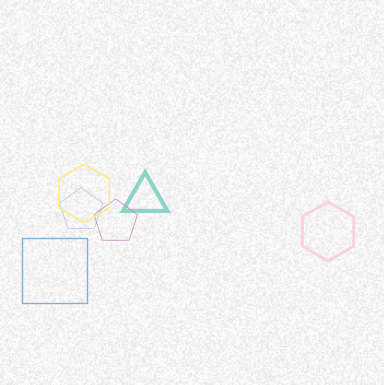[{"shape": "triangle", "thickness": 3, "radius": 0.33, "center": [0.377, 0.486]}, {"shape": "pentagon", "thickness": 0.5, "radius": 0.29, "center": [0.211, 0.454]}, {"shape": "square", "thickness": 1, "radius": 0.42, "center": [0.141, 0.297]}, {"shape": "hexagon", "thickness": 2, "radius": 0.38, "center": [0.852, 0.399]}, {"shape": "pentagon", "thickness": 0.5, "radius": 0.3, "center": [0.301, 0.424]}, {"shape": "hexagon", "thickness": 1, "radius": 0.38, "center": [0.218, 0.498]}]